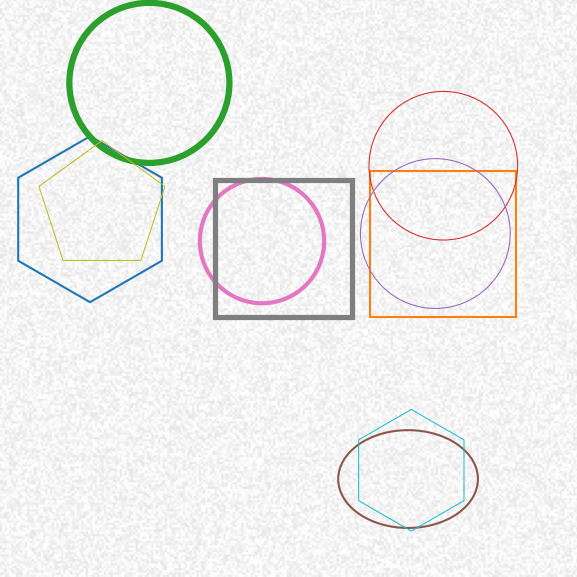[{"shape": "hexagon", "thickness": 1, "radius": 0.72, "center": [0.156, 0.619]}, {"shape": "square", "thickness": 1, "radius": 0.63, "center": [0.767, 0.577]}, {"shape": "circle", "thickness": 3, "radius": 0.69, "center": [0.259, 0.856]}, {"shape": "circle", "thickness": 0.5, "radius": 0.64, "center": [0.768, 0.712]}, {"shape": "circle", "thickness": 0.5, "radius": 0.65, "center": [0.754, 0.595]}, {"shape": "oval", "thickness": 1, "radius": 0.6, "center": [0.707, 0.17]}, {"shape": "circle", "thickness": 2, "radius": 0.54, "center": [0.454, 0.582]}, {"shape": "square", "thickness": 2.5, "radius": 0.59, "center": [0.49, 0.569]}, {"shape": "pentagon", "thickness": 0.5, "radius": 0.57, "center": [0.177, 0.641]}, {"shape": "hexagon", "thickness": 0.5, "radius": 0.53, "center": [0.712, 0.185]}]